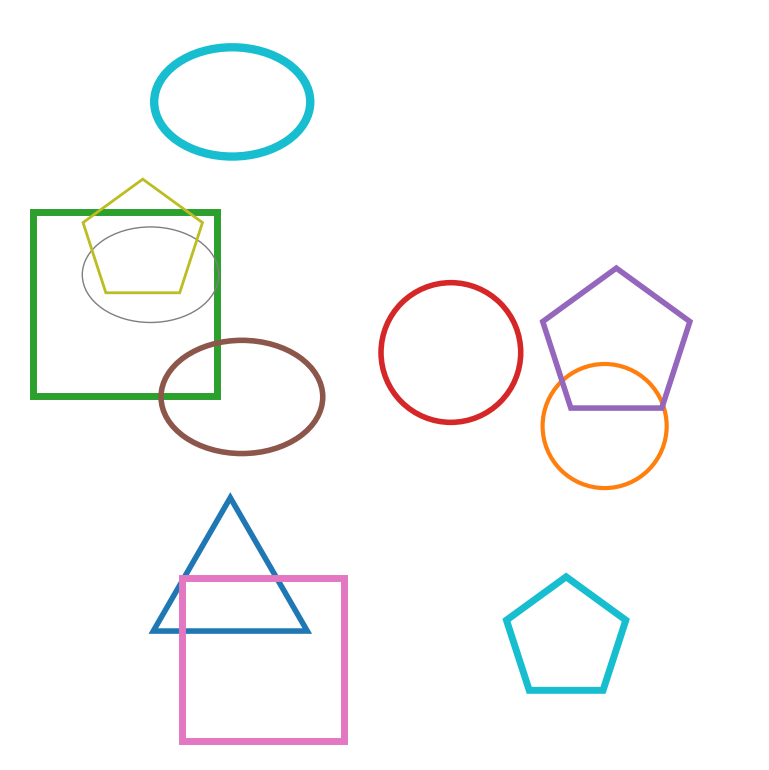[{"shape": "triangle", "thickness": 2, "radius": 0.58, "center": [0.299, 0.238]}, {"shape": "circle", "thickness": 1.5, "radius": 0.4, "center": [0.785, 0.447]}, {"shape": "square", "thickness": 2.5, "radius": 0.6, "center": [0.163, 0.606]}, {"shape": "circle", "thickness": 2, "radius": 0.45, "center": [0.586, 0.542]}, {"shape": "pentagon", "thickness": 2, "radius": 0.5, "center": [0.8, 0.551]}, {"shape": "oval", "thickness": 2, "radius": 0.53, "center": [0.314, 0.484]}, {"shape": "square", "thickness": 2.5, "radius": 0.53, "center": [0.341, 0.143]}, {"shape": "oval", "thickness": 0.5, "radius": 0.44, "center": [0.195, 0.643]}, {"shape": "pentagon", "thickness": 1, "radius": 0.41, "center": [0.185, 0.686]}, {"shape": "oval", "thickness": 3, "radius": 0.51, "center": [0.302, 0.868]}, {"shape": "pentagon", "thickness": 2.5, "radius": 0.41, "center": [0.735, 0.169]}]